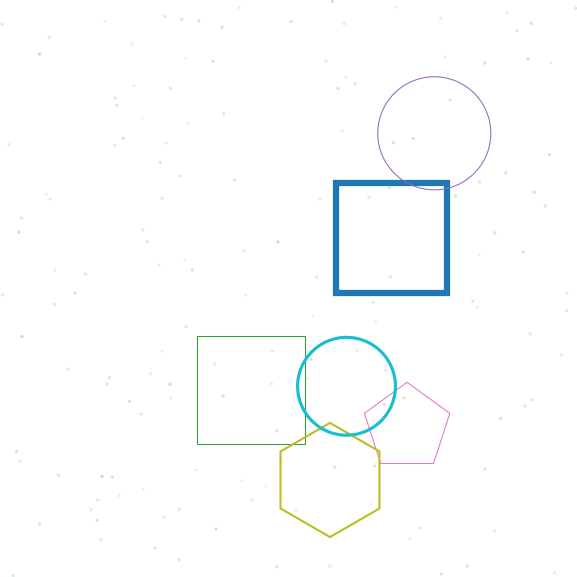[{"shape": "square", "thickness": 3, "radius": 0.48, "center": [0.678, 0.587]}, {"shape": "square", "thickness": 0.5, "radius": 0.47, "center": [0.435, 0.323]}, {"shape": "circle", "thickness": 0.5, "radius": 0.49, "center": [0.752, 0.768]}, {"shape": "pentagon", "thickness": 0.5, "radius": 0.39, "center": [0.705, 0.259]}, {"shape": "hexagon", "thickness": 1, "radius": 0.49, "center": [0.571, 0.168]}, {"shape": "circle", "thickness": 1.5, "radius": 0.42, "center": [0.6, 0.33]}]